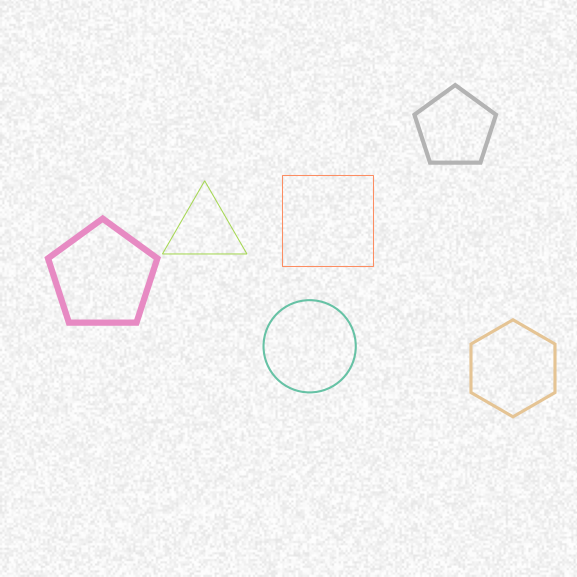[{"shape": "circle", "thickness": 1, "radius": 0.4, "center": [0.536, 0.4]}, {"shape": "square", "thickness": 0.5, "radius": 0.39, "center": [0.567, 0.618]}, {"shape": "pentagon", "thickness": 3, "radius": 0.5, "center": [0.178, 0.521]}, {"shape": "triangle", "thickness": 0.5, "radius": 0.42, "center": [0.354, 0.602]}, {"shape": "hexagon", "thickness": 1.5, "radius": 0.42, "center": [0.888, 0.361]}, {"shape": "pentagon", "thickness": 2, "radius": 0.37, "center": [0.788, 0.778]}]